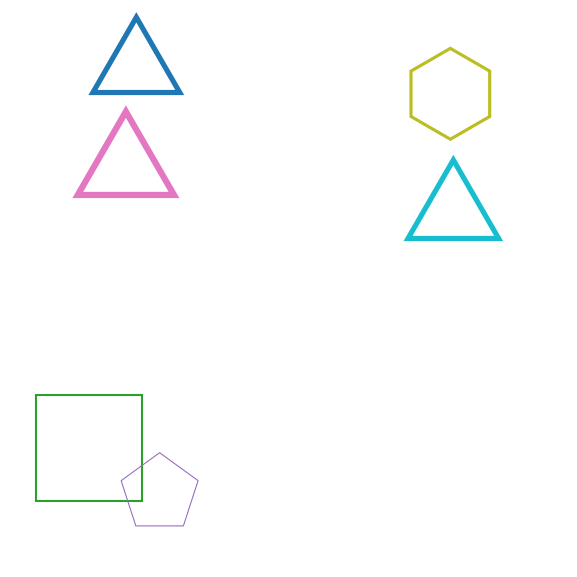[{"shape": "triangle", "thickness": 2.5, "radius": 0.43, "center": [0.236, 0.882]}, {"shape": "square", "thickness": 1, "radius": 0.46, "center": [0.155, 0.224]}, {"shape": "pentagon", "thickness": 0.5, "radius": 0.35, "center": [0.276, 0.145]}, {"shape": "triangle", "thickness": 3, "radius": 0.48, "center": [0.218, 0.71]}, {"shape": "hexagon", "thickness": 1.5, "radius": 0.39, "center": [0.78, 0.837]}, {"shape": "triangle", "thickness": 2.5, "radius": 0.45, "center": [0.785, 0.632]}]